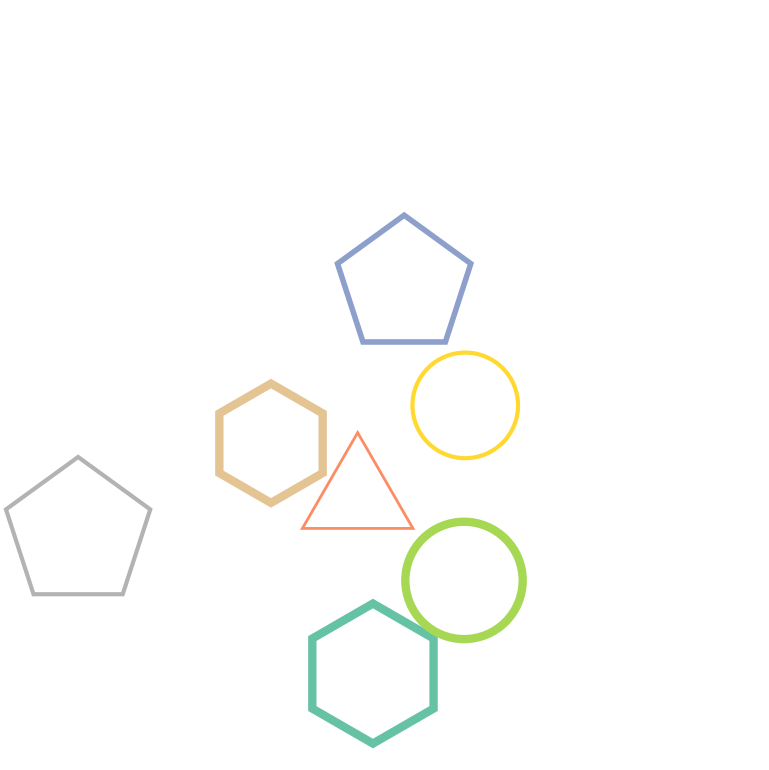[{"shape": "hexagon", "thickness": 3, "radius": 0.45, "center": [0.484, 0.125]}, {"shape": "triangle", "thickness": 1, "radius": 0.41, "center": [0.465, 0.355]}, {"shape": "pentagon", "thickness": 2, "radius": 0.46, "center": [0.525, 0.629]}, {"shape": "circle", "thickness": 3, "radius": 0.38, "center": [0.603, 0.246]}, {"shape": "circle", "thickness": 1.5, "radius": 0.34, "center": [0.604, 0.474]}, {"shape": "hexagon", "thickness": 3, "radius": 0.39, "center": [0.352, 0.424]}, {"shape": "pentagon", "thickness": 1.5, "radius": 0.49, "center": [0.101, 0.308]}]